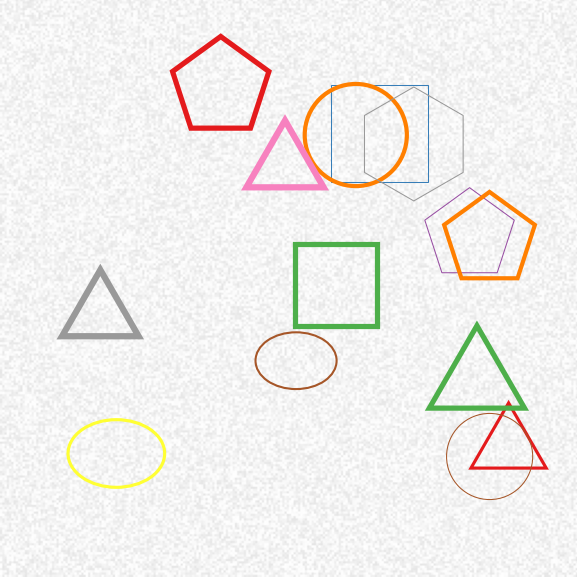[{"shape": "pentagon", "thickness": 2.5, "radius": 0.44, "center": [0.382, 0.848]}, {"shape": "triangle", "thickness": 1.5, "radius": 0.38, "center": [0.881, 0.226]}, {"shape": "square", "thickness": 0.5, "radius": 0.42, "center": [0.658, 0.767]}, {"shape": "triangle", "thickness": 2.5, "radius": 0.48, "center": [0.826, 0.34]}, {"shape": "square", "thickness": 2.5, "radius": 0.35, "center": [0.582, 0.506]}, {"shape": "pentagon", "thickness": 0.5, "radius": 0.41, "center": [0.813, 0.593]}, {"shape": "circle", "thickness": 2, "radius": 0.44, "center": [0.616, 0.765]}, {"shape": "pentagon", "thickness": 2, "radius": 0.41, "center": [0.848, 0.584]}, {"shape": "oval", "thickness": 1.5, "radius": 0.42, "center": [0.201, 0.214]}, {"shape": "circle", "thickness": 0.5, "radius": 0.37, "center": [0.848, 0.209]}, {"shape": "oval", "thickness": 1, "radius": 0.35, "center": [0.513, 0.375]}, {"shape": "triangle", "thickness": 3, "radius": 0.39, "center": [0.494, 0.713]}, {"shape": "hexagon", "thickness": 0.5, "radius": 0.49, "center": [0.717, 0.75]}, {"shape": "triangle", "thickness": 3, "radius": 0.38, "center": [0.174, 0.455]}]